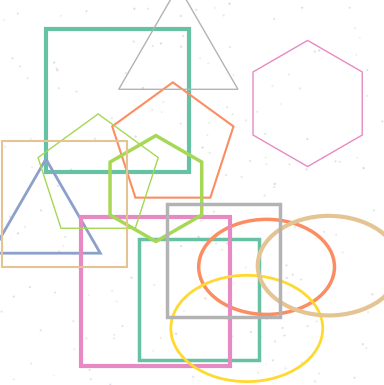[{"shape": "square", "thickness": 3, "radius": 0.93, "center": [0.306, 0.739]}, {"shape": "square", "thickness": 2.5, "radius": 0.78, "center": [0.516, 0.222]}, {"shape": "pentagon", "thickness": 1.5, "radius": 0.83, "center": [0.449, 0.621]}, {"shape": "oval", "thickness": 2.5, "radius": 0.88, "center": [0.692, 0.307]}, {"shape": "triangle", "thickness": 2, "radius": 0.82, "center": [0.119, 0.424]}, {"shape": "square", "thickness": 3, "radius": 0.97, "center": [0.403, 0.244]}, {"shape": "hexagon", "thickness": 1, "radius": 0.82, "center": [0.799, 0.731]}, {"shape": "hexagon", "thickness": 2.5, "radius": 0.69, "center": [0.405, 0.51]}, {"shape": "pentagon", "thickness": 1, "radius": 0.82, "center": [0.255, 0.54]}, {"shape": "oval", "thickness": 2, "radius": 0.99, "center": [0.641, 0.147]}, {"shape": "square", "thickness": 1.5, "radius": 0.81, "center": [0.168, 0.47]}, {"shape": "oval", "thickness": 3, "radius": 0.92, "center": [0.854, 0.31]}, {"shape": "triangle", "thickness": 1, "radius": 0.89, "center": [0.463, 0.857]}, {"shape": "square", "thickness": 2.5, "radius": 0.74, "center": [0.581, 0.324]}]